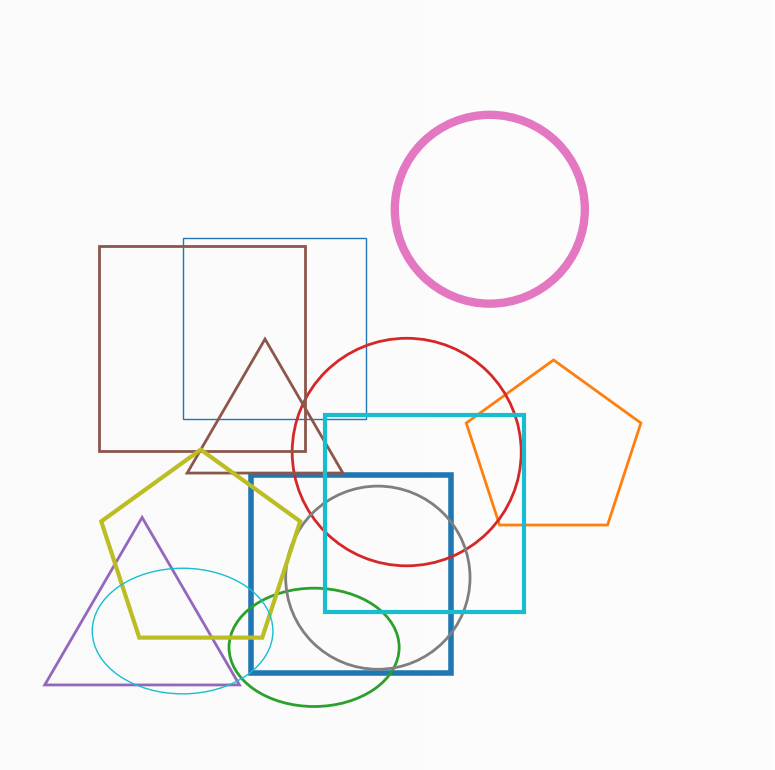[{"shape": "square", "thickness": 0.5, "radius": 0.59, "center": [0.354, 0.573]}, {"shape": "square", "thickness": 2, "radius": 0.64, "center": [0.453, 0.255]}, {"shape": "pentagon", "thickness": 1, "radius": 0.59, "center": [0.714, 0.414]}, {"shape": "oval", "thickness": 1, "radius": 0.55, "center": [0.405, 0.159]}, {"shape": "circle", "thickness": 1, "radius": 0.74, "center": [0.525, 0.413]}, {"shape": "triangle", "thickness": 1, "radius": 0.73, "center": [0.183, 0.183]}, {"shape": "square", "thickness": 1, "radius": 0.66, "center": [0.261, 0.548]}, {"shape": "triangle", "thickness": 1, "radius": 0.58, "center": [0.342, 0.444]}, {"shape": "circle", "thickness": 3, "radius": 0.61, "center": [0.632, 0.728]}, {"shape": "circle", "thickness": 1, "radius": 0.59, "center": [0.488, 0.25]}, {"shape": "pentagon", "thickness": 1.5, "radius": 0.67, "center": [0.259, 0.281]}, {"shape": "square", "thickness": 1.5, "radius": 0.64, "center": [0.548, 0.333]}, {"shape": "oval", "thickness": 0.5, "radius": 0.58, "center": [0.236, 0.18]}]